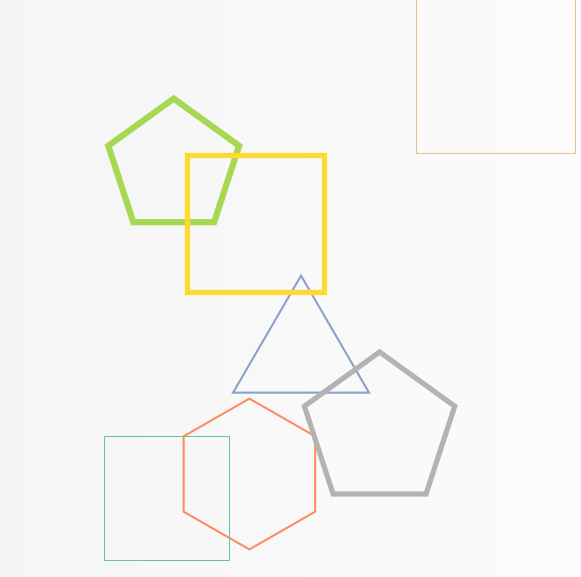[{"shape": "square", "thickness": 0.5, "radius": 0.54, "center": [0.287, 0.137]}, {"shape": "hexagon", "thickness": 1, "radius": 0.65, "center": [0.429, 0.178]}, {"shape": "triangle", "thickness": 1, "radius": 0.68, "center": [0.518, 0.387]}, {"shape": "pentagon", "thickness": 3, "radius": 0.59, "center": [0.299, 0.71]}, {"shape": "square", "thickness": 2.5, "radius": 0.59, "center": [0.44, 0.612]}, {"shape": "square", "thickness": 0.5, "radius": 0.69, "center": [0.852, 0.871]}, {"shape": "pentagon", "thickness": 2.5, "radius": 0.68, "center": [0.653, 0.254]}]